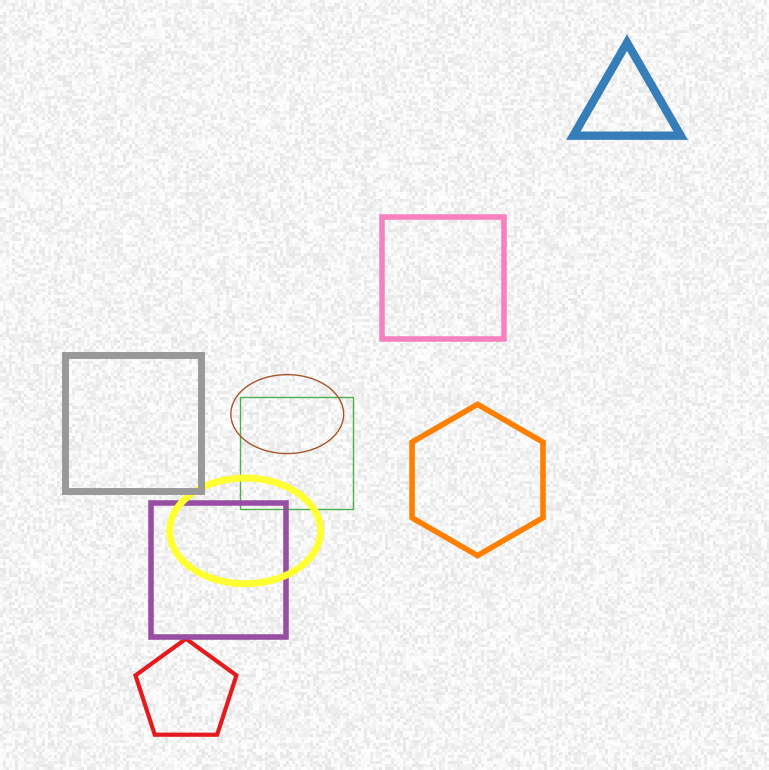[{"shape": "pentagon", "thickness": 1.5, "radius": 0.34, "center": [0.242, 0.102]}, {"shape": "triangle", "thickness": 3, "radius": 0.4, "center": [0.814, 0.864]}, {"shape": "square", "thickness": 0.5, "radius": 0.37, "center": [0.386, 0.412]}, {"shape": "square", "thickness": 2, "radius": 0.44, "center": [0.284, 0.26]}, {"shape": "hexagon", "thickness": 2, "radius": 0.49, "center": [0.62, 0.377]}, {"shape": "oval", "thickness": 2.5, "radius": 0.49, "center": [0.318, 0.311]}, {"shape": "oval", "thickness": 0.5, "radius": 0.37, "center": [0.373, 0.462]}, {"shape": "square", "thickness": 2, "radius": 0.4, "center": [0.576, 0.639]}, {"shape": "square", "thickness": 2.5, "radius": 0.44, "center": [0.172, 0.451]}]